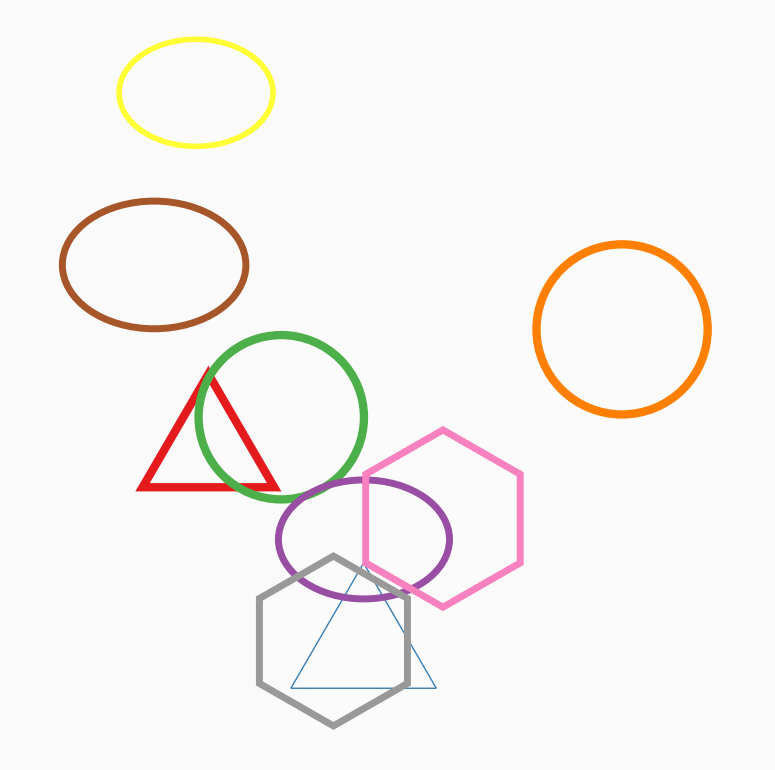[{"shape": "triangle", "thickness": 3, "radius": 0.49, "center": [0.269, 0.416]}, {"shape": "triangle", "thickness": 0.5, "radius": 0.54, "center": [0.469, 0.16]}, {"shape": "circle", "thickness": 3, "radius": 0.53, "center": [0.363, 0.458]}, {"shape": "oval", "thickness": 2.5, "radius": 0.55, "center": [0.47, 0.299]}, {"shape": "circle", "thickness": 3, "radius": 0.55, "center": [0.803, 0.572]}, {"shape": "oval", "thickness": 2, "radius": 0.5, "center": [0.253, 0.879]}, {"shape": "oval", "thickness": 2.5, "radius": 0.59, "center": [0.199, 0.656]}, {"shape": "hexagon", "thickness": 2.5, "radius": 0.58, "center": [0.572, 0.327]}, {"shape": "hexagon", "thickness": 2.5, "radius": 0.55, "center": [0.43, 0.168]}]